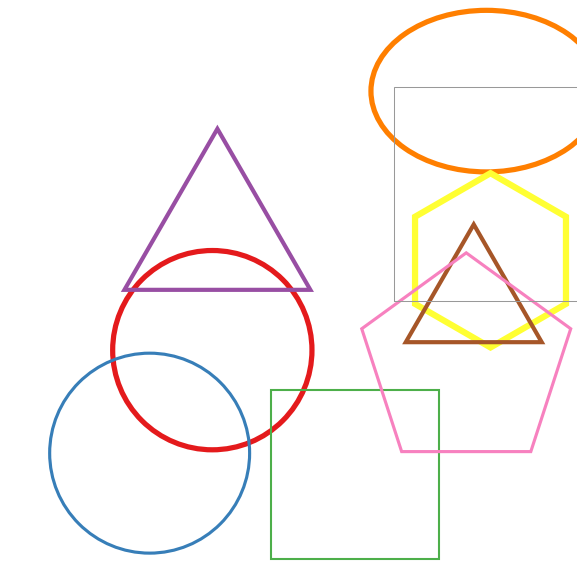[{"shape": "circle", "thickness": 2.5, "radius": 0.86, "center": [0.368, 0.393]}, {"shape": "circle", "thickness": 1.5, "radius": 0.87, "center": [0.259, 0.214]}, {"shape": "square", "thickness": 1, "radius": 0.73, "center": [0.615, 0.177]}, {"shape": "triangle", "thickness": 2, "radius": 0.93, "center": [0.376, 0.59]}, {"shape": "oval", "thickness": 2.5, "radius": 1.0, "center": [0.842, 0.841]}, {"shape": "hexagon", "thickness": 3, "radius": 0.75, "center": [0.849, 0.548]}, {"shape": "triangle", "thickness": 2, "radius": 0.68, "center": [0.82, 0.475]}, {"shape": "pentagon", "thickness": 1.5, "radius": 0.95, "center": [0.807, 0.371]}, {"shape": "square", "thickness": 0.5, "radius": 0.93, "center": [0.868, 0.663]}]